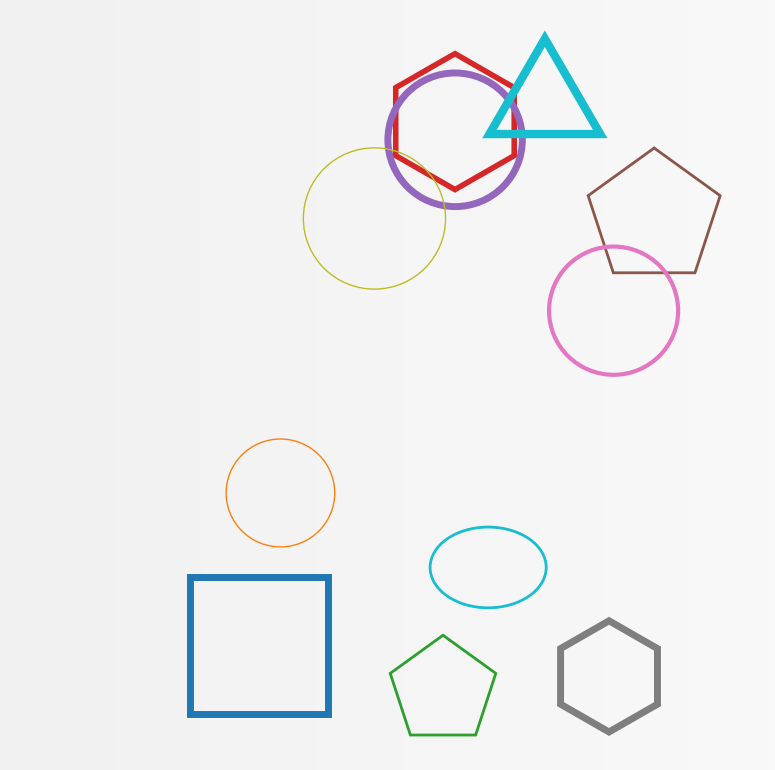[{"shape": "square", "thickness": 2.5, "radius": 0.44, "center": [0.334, 0.161]}, {"shape": "circle", "thickness": 0.5, "radius": 0.35, "center": [0.362, 0.36]}, {"shape": "pentagon", "thickness": 1, "radius": 0.36, "center": [0.572, 0.103]}, {"shape": "hexagon", "thickness": 2, "radius": 0.44, "center": [0.587, 0.842]}, {"shape": "circle", "thickness": 2.5, "radius": 0.43, "center": [0.587, 0.818]}, {"shape": "pentagon", "thickness": 1, "radius": 0.45, "center": [0.844, 0.718]}, {"shape": "circle", "thickness": 1.5, "radius": 0.42, "center": [0.792, 0.597]}, {"shape": "hexagon", "thickness": 2.5, "radius": 0.36, "center": [0.786, 0.122]}, {"shape": "circle", "thickness": 0.5, "radius": 0.46, "center": [0.483, 0.716]}, {"shape": "triangle", "thickness": 3, "radius": 0.41, "center": [0.703, 0.867]}, {"shape": "oval", "thickness": 1, "radius": 0.37, "center": [0.63, 0.263]}]